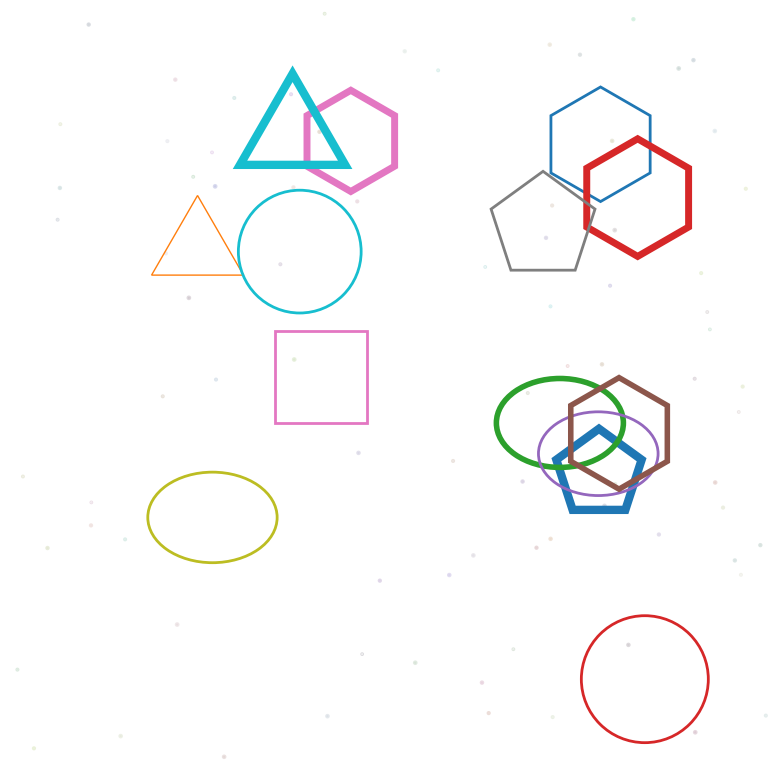[{"shape": "pentagon", "thickness": 3, "radius": 0.29, "center": [0.778, 0.385]}, {"shape": "hexagon", "thickness": 1, "radius": 0.37, "center": [0.78, 0.813]}, {"shape": "triangle", "thickness": 0.5, "radius": 0.34, "center": [0.257, 0.677]}, {"shape": "oval", "thickness": 2, "radius": 0.41, "center": [0.727, 0.451]}, {"shape": "hexagon", "thickness": 2.5, "radius": 0.38, "center": [0.828, 0.743]}, {"shape": "circle", "thickness": 1, "radius": 0.41, "center": [0.837, 0.118]}, {"shape": "oval", "thickness": 1, "radius": 0.39, "center": [0.777, 0.411]}, {"shape": "hexagon", "thickness": 2, "radius": 0.36, "center": [0.804, 0.437]}, {"shape": "hexagon", "thickness": 2.5, "radius": 0.33, "center": [0.456, 0.817]}, {"shape": "square", "thickness": 1, "radius": 0.3, "center": [0.417, 0.51]}, {"shape": "pentagon", "thickness": 1, "radius": 0.35, "center": [0.705, 0.707]}, {"shape": "oval", "thickness": 1, "radius": 0.42, "center": [0.276, 0.328]}, {"shape": "triangle", "thickness": 3, "radius": 0.39, "center": [0.38, 0.825]}, {"shape": "circle", "thickness": 1, "radius": 0.4, "center": [0.389, 0.673]}]